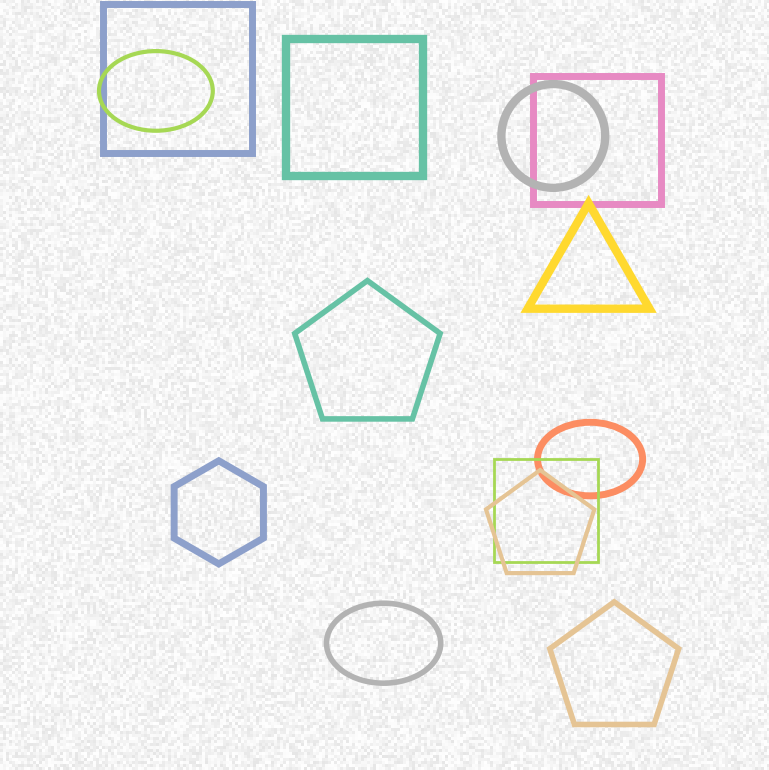[{"shape": "pentagon", "thickness": 2, "radius": 0.5, "center": [0.477, 0.536]}, {"shape": "square", "thickness": 3, "radius": 0.44, "center": [0.461, 0.86]}, {"shape": "oval", "thickness": 2.5, "radius": 0.34, "center": [0.766, 0.404]}, {"shape": "square", "thickness": 2.5, "radius": 0.48, "center": [0.231, 0.897]}, {"shape": "hexagon", "thickness": 2.5, "radius": 0.33, "center": [0.284, 0.335]}, {"shape": "square", "thickness": 2.5, "radius": 0.42, "center": [0.775, 0.819]}, {"shape": "oval", "thickness": 1.5, "radius": 0.37, "center": [0.202, 0.882]}, {"shape": "square", "thickness": 1, "radius": 0.34, "center": [0.709, 0.337]}, {"shape": "triangle", "thickness": 3, "radius": 0.46, "center": [0.764, 0.645]}, {"shape": "pentagon", "thickness": 2, "radius": 0.44, "center": [0.798, 0.13]}, {"shape": "pentagon", "thickness": 1.5, "radius": 0.37, "center": [0.702, 0.316]}, {"shape": "oval", "thickness": 2, "radius": 0.37, "center": [0.498, 0.165]}, {"shape": "circle", "thickness": 3, "radius": 0.34, "center": [0.719, 0.823]}]